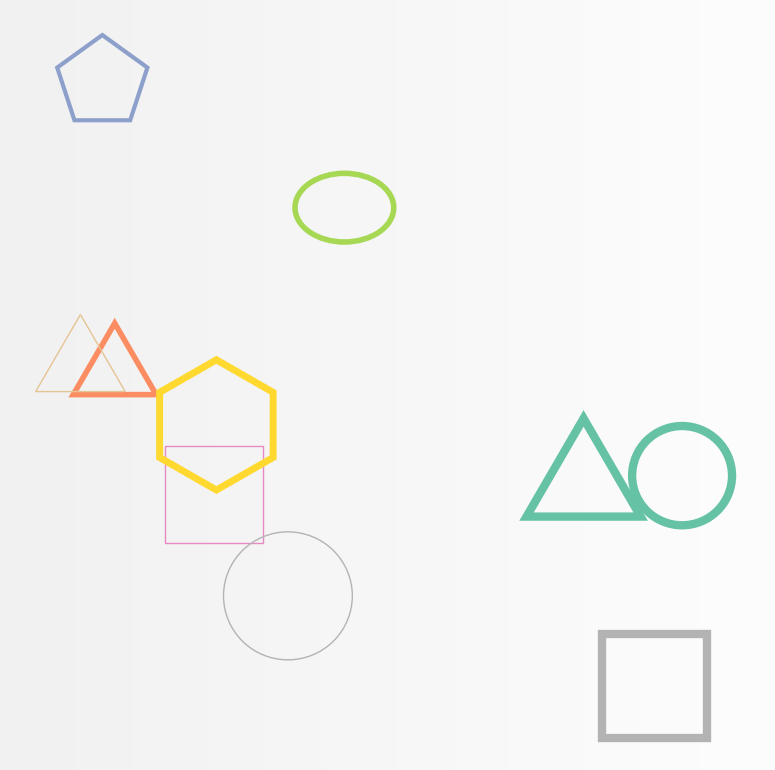[{"shape": "circle", "thickness": 3, "radius": 0.32, "center": [0.88, 0.382]}, {"shape": "triangle", "thickness": 3, "radius": 0.43, "center": [0.753, 0.372]}, {"shape": "triangle", "thickness": 2, "radius": 0.31, "center": [0.148, 0.518]}, {"shape": "pentagon", "thickness": 1.5, "radius": 0.31, "center": [0.132, 0.893]}, {"shape": "square", "thickness": 0.5, "radius": 0.32, "center": [0.276, 0.358]}, {"shape": "oval", "thickness": 2, "radius": 0.32, "center": [0.444, 0.73]}, {"shape": "hexagon", "thickness": 2.5, "radius": 0.42, "center": [0.279, 0.448]}, {"shape": "triangle", "thickness": 0.5, "radius": 0.33, "center": [0.104, 0.525]}, {"shape": "circle", "thickness": 0.5, "radius": 0.42, "center": [0.372, 0.226]}, {"shape": "square", "thickness": 3, "radius": 0.34, "center": [0.845, 0.109]}]